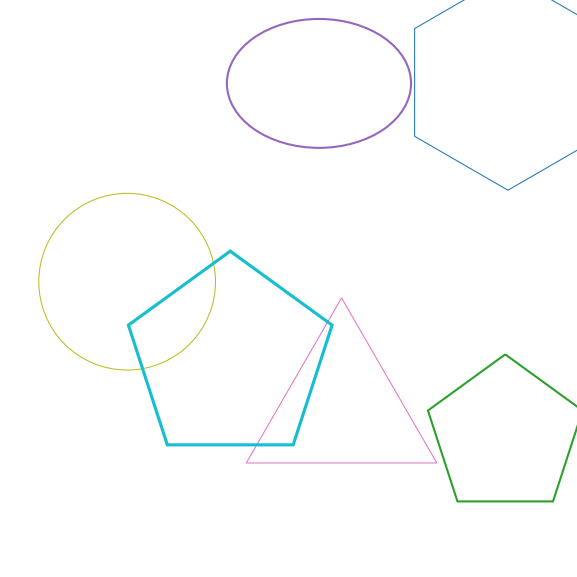[{"shape": "hexagon", "thickness": 0.5, "radius": 0.93, "center": [0.88, 0.856]}, {"shape": "pentagon", "thickness": 1, "radius": 0.7, "center": [0.875, 0.245]}, {"shape": "oval", "thickness": 1, "radius": 0.8, "center": [0.552, 0.855]}, {"shape": "triangle", "thickness": 0.5, "radius": 0.95, "center": [0.591, 0.293]}, {"shape": "circle", "thickness": 0.5, "radius": 0.76, "center": [0.22, 0.511]}, {"shape": "pentagon", "thickness": 1.5, "radius": 0.93, "center": [0.399, 0.379]}]